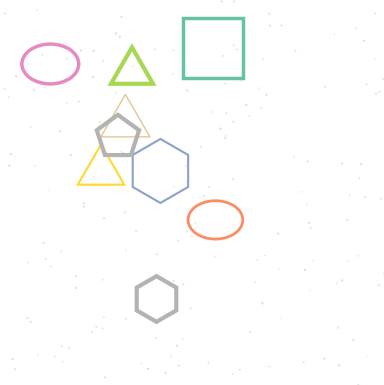[{"shape": "square", "thickness": 2.5, "radius": 0.39, "center": [0.553, 0.875]}, {"shape": "oval", "thickness": 2, "radius": 0.36, "center": [0.56, 0.429]}, {"shape": "hexagon", "thickness": 1.5, "radius": 0.42, "center": [0.417, 0.556]}, {"shape": "oval", "thickness": 2.5, "radius": 0.37, "center": [0.131, 0.834]}, {"shape": "triangle", "thickness": 3, "radius": 0.32, "center": [0.343, 0.814]}, {"shape": "triangle", "thickness": 1.5, "radius": 0.35, "center": [0.263, 0.555]}, {"shape": "triangle", "thickness": 1, "radius": 0.37, "center": [0.326, 0.681]}, {"shape": "pentagon", "thickness": 3, "radius": 0.29, "center": [0.306, 0.644]}, {"shape": "hexagon", "thickness": 3, "radius": 0.3, "center": [0.406, 0.223]}]